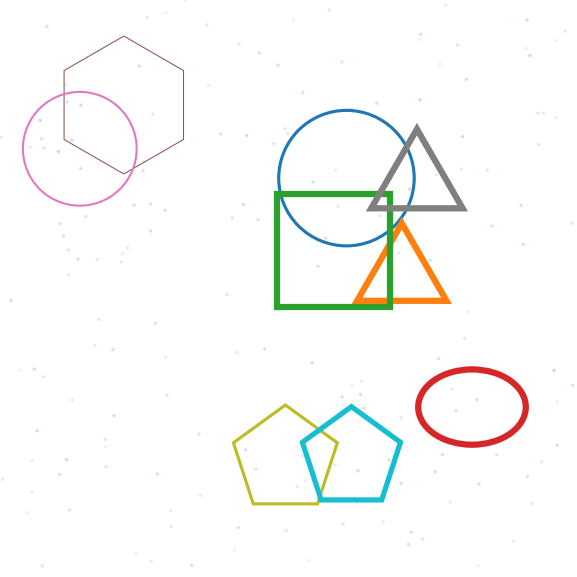[{"shape": "circle", "thickness": 1.5, "radius": 0.59, "center": [0.6, 0.691]}, {"shape": "triangle", "thickness": 3, "radius": 0.45, "center": [0.696, 0.523]}, {"shape": "square", "thickness": 3, "radius": 0.49, "center": [0.577, 0.565]}, {"shape": "oval", "thickness": 3, "radius": 0.47, "center": [0.817, 0.294]}, {"shape": "hexagon", "thickness": 0.5, "radius": 0.6, "center": [0.214, 0.817]}, {"shape": "circle", "thickness": 1, "radius": 0.49, "center": [0.138, 0.742]}, {"shape": "triangle", "thickness": 3, "radius": 0.46, "center": [0.722, 0.684]}, {"shape": "pentagon", "thickness": 1.5, "radius": 0.47, "center": [0.494, 0.203]}, {"shape": "pentagon", "thickness": 2.5, "radius": 0.45, "center": [0.609, 0.206]}]